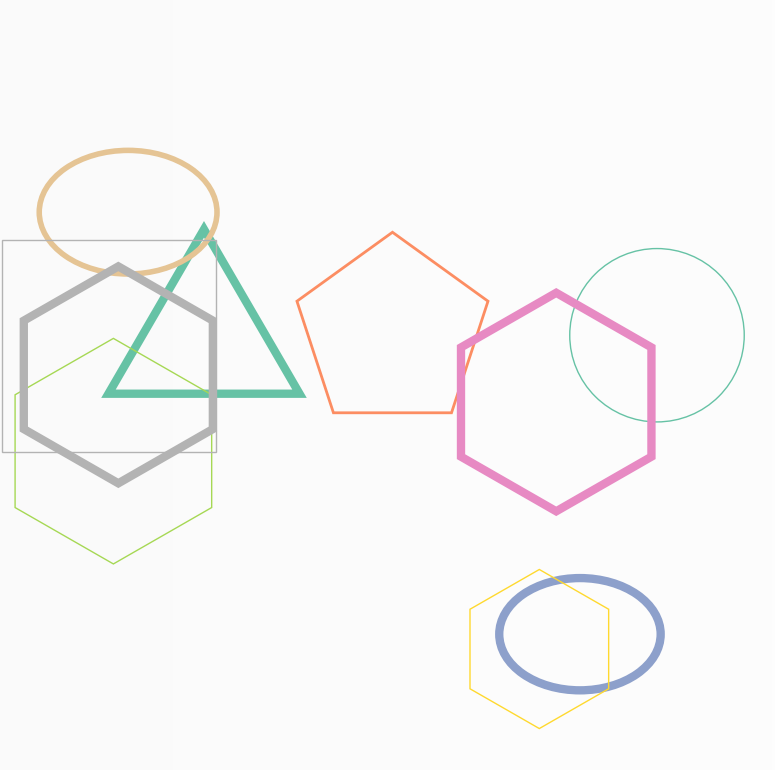[{"shape": "triangle", "thickness": 3, "radius": 0.71, "center": [0.263, 0.56]}, {"shape": "circle", "thickness": 0.5, "radius": 0.56, "center": [0.848, 0.565]}, {"shape": "pentagon", "thickness": 1, "radius": 0.65, "center": [0.506, 0.569]}, {"shape": "oval", "thickness": 3, "radius": 0.52, "center": [0.748, 0.176]}, {"shape": "hexagon", "thickness": 3, "radius": 0.71, "center": [0.718, 0.478]}, {"shape": "hexagon", "thickness": 0.5, "radius": 0.73, "center": [0.146, 0.414]}, {"shape": "hexagon", "thickness": 0.5, "radius": 0.52, "center": [0.696, 0.157]}, {"shape": "oval", "thickness": 2, "radius": 0.57, "center": [0.165, 0.724]}, {"shape": "square", "thickness": 0.5, "radius": 0.69, "center": [0.141, 0.551]}, {"shape": "hexagon", "thickness": 3, "radius": 0.7, "center": [0.153, 0.513]}]